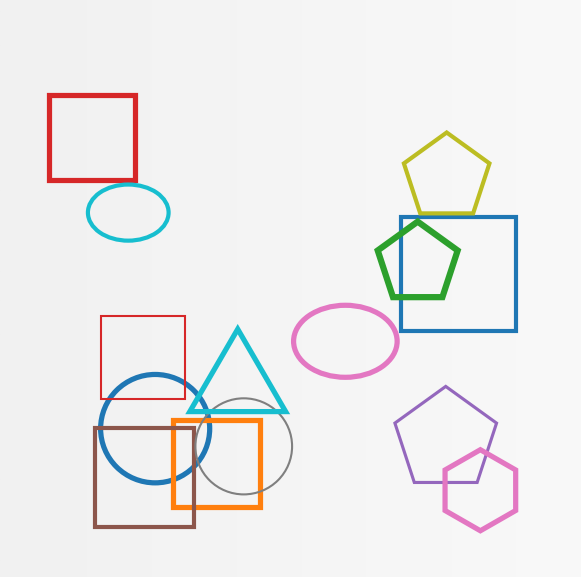[{"shape": "circle", "thickness": 2.5, "radius": 0.47, "center": [0.267, 0.257]}, {"shape": "square", "thickness": 2, "radius": 0.49, "center": [0.788, 0.525]}, {"shape": "square", "thickness": 2.5, "radius": 0.37, "center": [0.372, 0.197]}, {"shape": "pentagon", "thickness": 3, "radius": 0.36, "center": [0.719, 0.543]}, {"shape": "square", "thickness": 1, "radius": 0.36, "center": [0.246, 0.38]}, {"shape": "square", "thickness": 2.5, "radius": 0.37, "center": [0.159, 0.761]}, {"shape": "pentagon", "thickness": 1.5, "radius": 0.46, "center": [0.767, 0.238]}, {"shape": "square", "thickness": 2, "radius": 0.43, "center": [0.249, 0.172]}, {"shape": "hexagon", "thickness": 2.5, "radius": 0.35, "center": [0.826, 0.15]}, {"shape": "oval", "thickness": 2.5, "radius": 0.45, "center": [0.594, 0.408]}, {"shape": "circle", "thickness": 1, "radius": 0.42, "center": [0.419, 0.226]}, {"shape": "pentagon", "thickness": 2, "radius": 0.39, "center": [0.768, 0.692]}, {"shape": "oval", "thickness": 2, "radius": 0.35, "center": [0.221, 0.631]}, {"shape": "triangle", "thickness": 2.5, "radius": 0.48, "center": [0.409, 0.334]}]